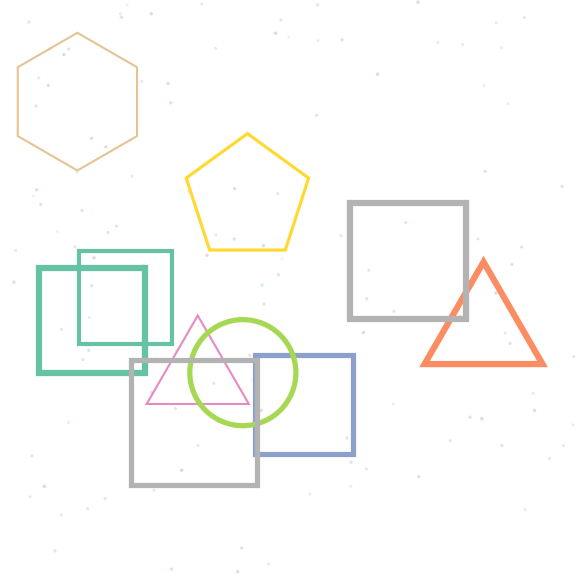[{"shape": "square", "thickness": 3, "radius": 0.46, "center": [0.159, 0.444]}, {"shape": "square", "thickness": 2, "radius": 0.4, "center": [0.218, 0.484]}, {"shape": "triangle", "thickness": 3, "radius": 0.59, "center": [0.837, 0.428]}, {"shape": "square", "thickness": 2.5, "radius": 0.43, "center": [0.527, 0.299]}, {"shape": "triangle", "thickness": 1, "radius": 0.51, "center": [0.342, 0.351]}, {"shape": "circle", "thickness": 2.5, "radius": 0.46, "center": [0.421, 0.354]}, {"shape": "pentagon", "thickness": 1.5, "radius": 0.56, "center": [0.428, 0.656]}, {"shape": "hexagon", "thickness": 1, "radius": 0.6, "center": [0.134, 0.823]}, {"shape": "square", "thickness": 2.5, "radius": 0.54, "center": [0.336, 0.267]}, {"shape": "square", "thickness": 3, "radius": 0.5, "center": [0.706, 0.547]}]